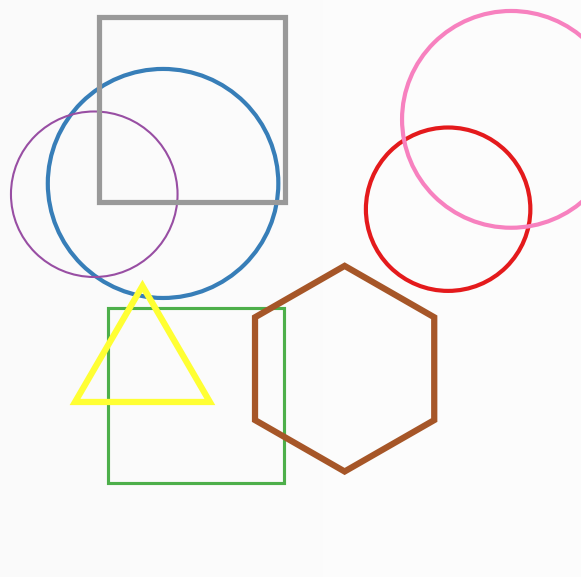[{"shape": "circle", "thickness": 2, "radius": 0.71, "center": [0.771, 0.637]}, {"shape": "circle", "thickness": 2, "radius": 0.99, "center": [0.281, 0.681]}, {"shape": "square", "thickness": 1.5, "radius": 0.76, "center": [0.337, 0.315]}, {"shape": "circle", "thickness": 1, "radius": 0.72, "center": [0.162, 0.663]}, {"shape": "triangle", "thickness": 3, "radius": 0.67, "center": [0.245, 0.37]}, {"shape": "hexagon", "thickness": 3, "radius": 0.89, "center": [0.593, 0.361]}, {"shape": "circle", "thickness": 2, "radius": 0.94, "center": [0.879, 0.792]}, {"shape": "square", "thickness": 2.5, "radius": 0.8, "center": [0.331, 0.809]}]